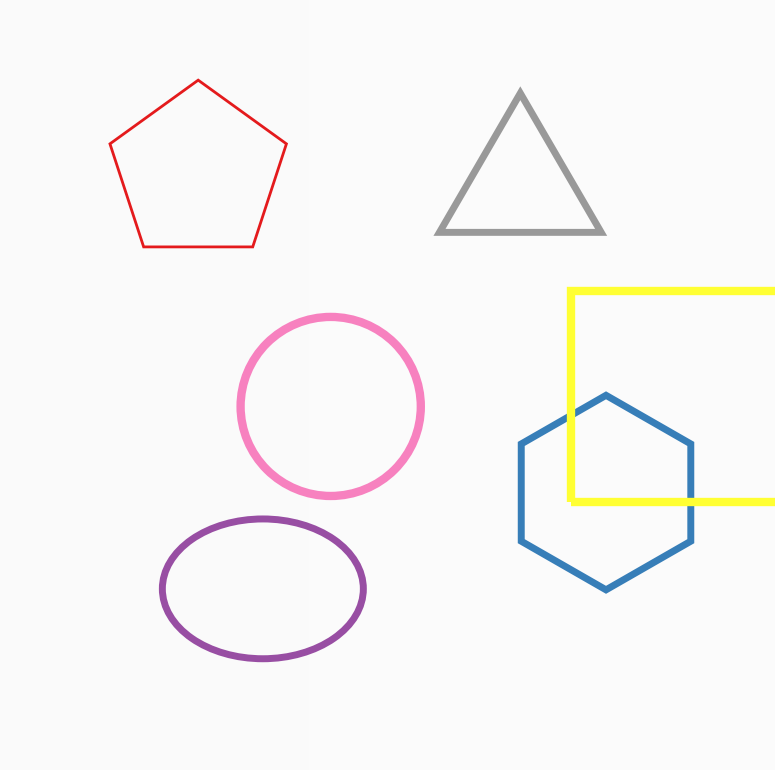[{"shape": "pentagon", "thickness": 1, "radius": 0.6, "center": [0.256, 0.776]}, {"shape": "hexagon", "thickness": 2.5, "radius": 0.63, "center": [0.782, 0.36]}, {"shape": "oval", "thickness": 2.5, "radius": 0.65, "center": [0.339, 0.235]}, {"shape": "square", "thickness": 3, "radius": 0.68, "center": [0.873, 0.485]}, {"shape": "circle", "thickness": 3, "radius": 0.58, "center": [0.427, 0.472]}, {"shape": "triangle", "thickness": 2.5, "radius": 0.6, "center": [0.671, 0.758]}]